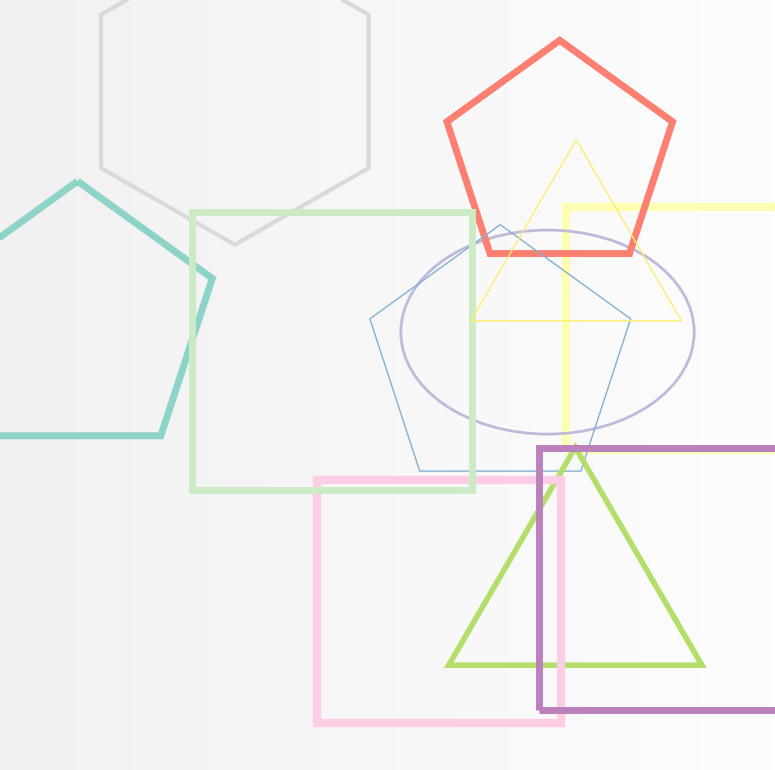[{"shape": "pentagon", "thickness": 2.5, "radius": 0.91, "center": [0.1, 0.582]}, {"shape": "square", "thickness": 3, "radius": 0.79, "center": [0.888, 0.574]}, {"shape": "oval", "thickness": 1, "radius": 0.95, "center": [0.706, 0.569]}, {"shape": "pentagon", "thickness": 2.5, "radius": 0.77, "center": [0.722, 0.795]}, {"shape": "pentagon", "thickness": 0.5, "radius": 0.88, "center": [0.646, 0.531]}, {"shape": "triangle", "thickness": 2, "radius": 0.94, "center": [0.742, 0.23]}, {"shape": "square", "thickness": 3, "radius": 0.79, "center": [0.567, 0.219]}, {"shape": "hexagon", "thickness": 1.5, "radius": 1.0, "center": [0.303, 0.881]}, {"shape": "square", "thickness": 2.5, "radius": 0.85, "center": [0.866, 0.247]}, {"shape": "square", "thickness": 2.5, "radius": 0.9, "center": [0.428, 0.544]}, {"shape": "triangle", "thickness": 0.5, "radius": 0.78, "center": [0.743, 0.662]}]